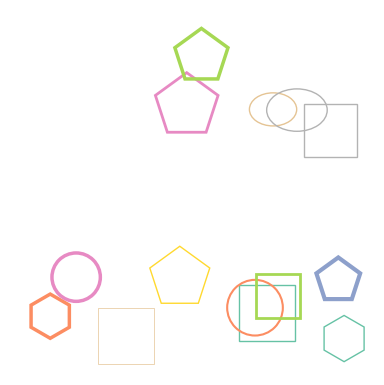[{"shape": "hexagon", "thickness": 1, "radius": 0.3, "center": [0.894, 0.121]}, {"shape": "square", "thickness": 1, "radius": 0.37, "center": [0.693, 0.187]}, {"shape": "hexagon", "thickness": 2.5, "radius": 0.29, "center": [0.13, 0.179]}, {"shape": "circle", "thickness": 1.5, "radius": 0.36, "center": [0.662, 0.201]}, {"shape": "pentagon", "thickness": 3, "radius": 0.3, "center": [0.879, 0.271]}, {"shape": "circle", "thickness": 2.5, "radius": 0.31, "center": [0.198, 0.28]}, {"shape": "pentagon", "thickness": 2, "radius": 0.43, "center": [0.485, 0.726]}, {"shape": "square", "thickness": 2, "radius": 0.29, "center": [0.722, 0.232]}, {"shape": "pentagon", "thickness": 2.5, "radius": 0.36, "center": [0.523, 0.854]}, {"shape": "pentagon", "thickness": 1, "radius": 0.41, "center": [0.467, 0.279]}, {"shape": "oval", "thickness": 1, "radius": 0.31, "center": [0.709, 0.716]}, {"shape": "square", "thickness": 0.5, "radius": 0.36, "center": [0.327, 0.128]}, {"shape": "square", "thickness": 1, "radius": 0.34, "center": [0.857, 0.662]}, {"shape": "oval", "thickness": 1, "radius": 0.39, "center": [0.771, 0.714]}]